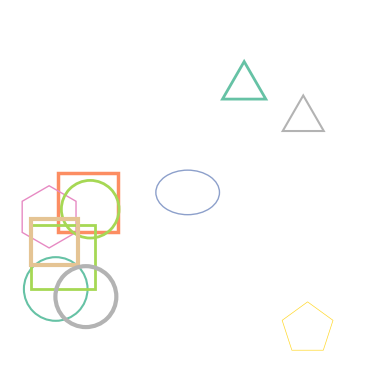[{"shape": "circle", "thickness": 1.5, "radius": 0.41, "center": [0.145, 0.249]}, {"shape": "triangle", "thickness": 2, "radius": 0.32, "center": [0.634, 0.775]}, {"shape": "square", "thickness": 2.5, "radius": 0.38, "center": [0.229, 0.475]}, {"shape": "oval", "thickness": 1, "radius": 0.41, "center": [0.487, 0.5]}, {"shape": "hexagon", "thickness": 1, "radius": 0.4, "center": [0.128, 0.437]}, {"shape": "square", "thickness": 2, "radius": 0.41, "center": [0.163, 0.333]}, {"shape": "circle", "thickness": 2, "radius": 0.37, "center": [0.234, 0.457]}, {"shape": "pentagon", "thickness": 0.5, "radius": 0.35, "center": [0.799, 0.147]}, {"shape": "square", "thickness": 3, "radius": 0.3, "center": [0.142, 0.372]}, {"shape": "circle", "thickness": 3, "radius": 0.4, "center": [0.223, 0.23]}, {"shape": "triangle", "thickness": 1.5, "radius": 0.31, "center": [0.788, 0.69]}]